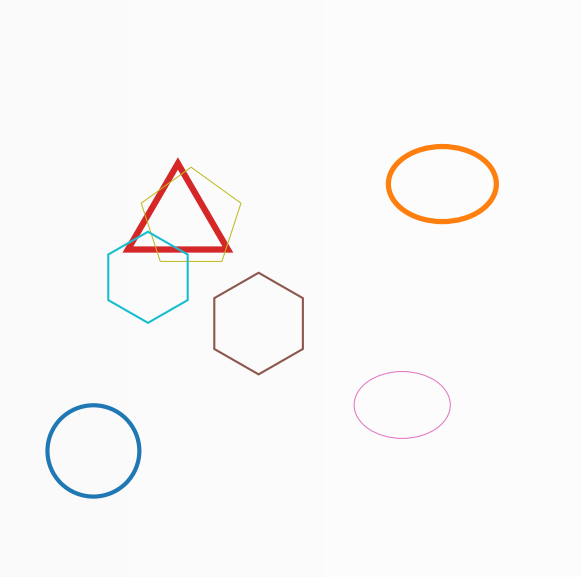[{"shape": "circle", "thickness": 2, "radius": 0.4, "center": [0.161, 0.218]}, {"shape": "oval", "thickness": 2.5, "radius": 0.46, "center": [0.761, 0.68]}, {"shape": "triangle", "thickness": 3, "radius": 0.5, "center": [0.306, 0.617]}, {"shape": "hexagon", "thickness": 1, "radius": 0.44, "center": [0.445, 0.439]}, {"shape": "oval", "thickness": 0.5, "radius": 0.41, "center": [0.692, 0.298]}, {"shape": "pentagon", "thickness": 0.5, "radius": 0.45, "center": [0.329, 0.619]}, {"shape": "hexagon", "thickness": 1, "radius": 0.39, "center": [0.255, 0.519]}]